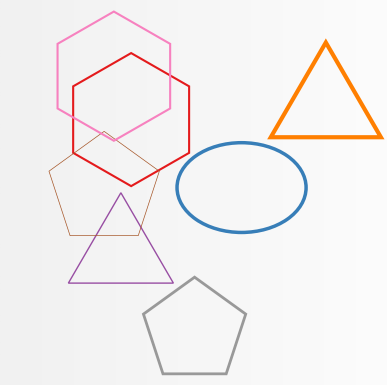[{"shape": "hexagon", "thickness": 1.5, "radius": 0.86, "center": [0.338, 0.689]}, {"shape": "oval", "thickness": 2.5, "radius": 0.83, "center": [0.623, 0.513]}, {"shape": "triangle", "thickness": 1, "radius": 0.78, "center": [0.312, 0.343]}, {"shape": "triangle", "thickness": 3, "radius": 0.82, "center": [0.841, 0.726]}, {"shape": "pentagon", "thickness": 0.5, "radius": 0.75, "center": [0.269, 0.509]}, {"shape": "hexagon", "thickness": 1.5, "radius": 0.84, "center": [0.294, 0.802]}, {"shape": "pentagon", "thickness": 2, "radius": 0.69, "center": [0.502, 0.141]}]